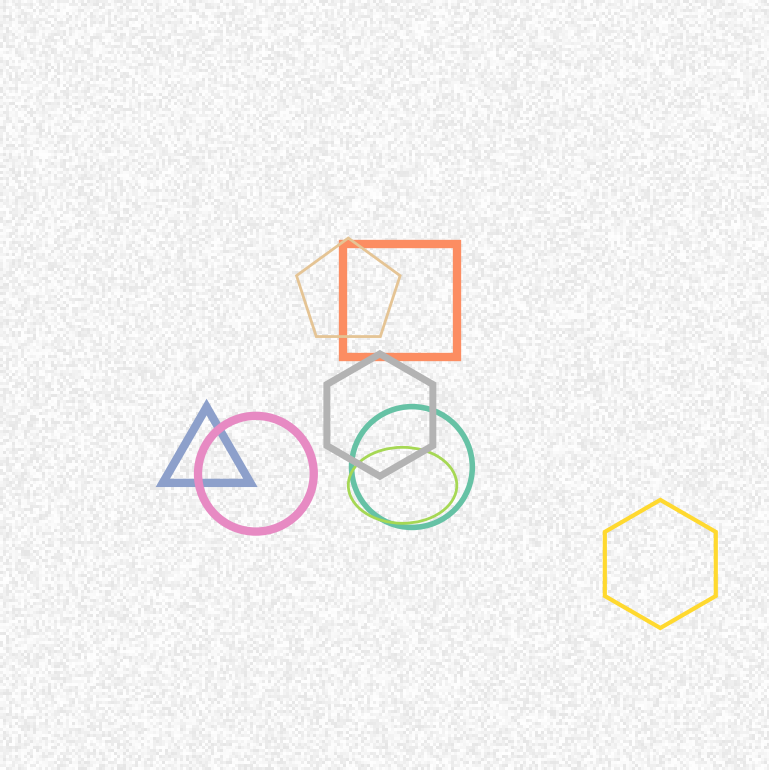[{"shape": "circle", "thickness": 2, "radius": 0.39, "center": [0.535, 0.393]}, {"shape": "square", "thickness": 3, "radius": 0.37, "center": [0.519, 0.61]}, {"shape": "triangle", "thickness": 3, "radius": 0.33, "center": [0.268, 0.406]}, {"shape": "circle", "thickness": 3, "radius": 0.38, "center": [0.332, 0.385]}, {"shape": "oval", "thickness": 1, "radius": 0.35, "center": [0.523, 0.37]}, {"shape": "hexagon", "thickness": 1.5, "radius": 0.42, "center": [0.858, 0.268]}, {"shape": "pentagon", "thickness": 1, "radius": 0.35, "center": [0.452, 0.62]}, {"shape": "hexagon", "thickness": 2.5, "radius": 0.4, "center": [0.493, 0.461]}]